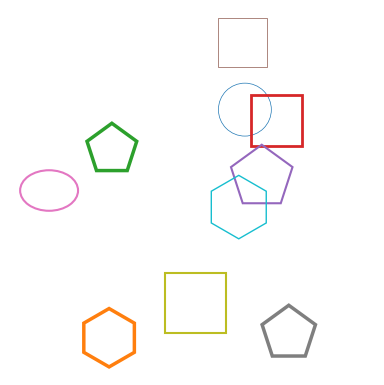[{"shape": "circle", "thickness": 0.5, "radius": 0.34, "center": [0.636, 0.715]}, {"shape": "hexagon", "thickness": 2.5, "radius": 0.38, "center": [0.283, 0.123]}, {"shape": "pentagon", "thickness": 2.5, "radius": 0.34, "center": [0.291, 0.612]}, {"shape": "square", "thickness": 2, "radius": 0.33, "center": [0.718, 0.688]}, {"shape": "pentagon", "thickness": 1.5, "radius": 0.42, "center": [0.68, 0.54]}, {"shape": "square", "thickness": 0.5, "radius": 0.32, "center": [0.63, 0.89]}, {"shape": "oval", "thickness": 1.5, "radius": 0.38, "center": [0.128, 0.505]}, {"shape": "pentagon", "thickness": 2.5, "radius": 0.36, "center": [0.75, 0.134]}, {"shape": "square", "thickness": 1.5, "radius": 0.39, "center": [0.507, 0.214]}, {"shape": "hexagon", "thickness": 1, "radius": 0.41, "center": [0.62, 0.462]}]